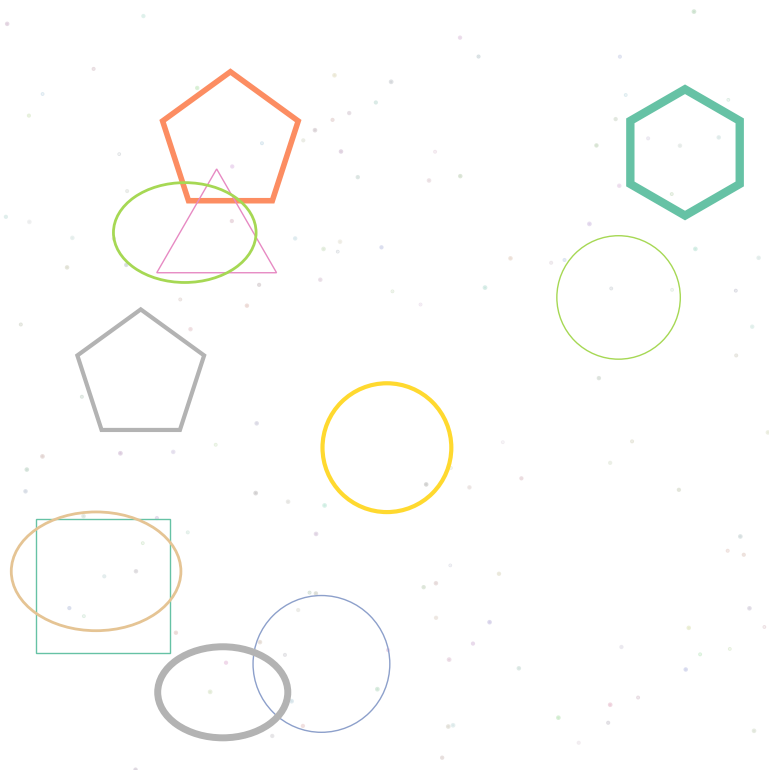[{"shape": "hexagon", "thickness": 3, "radius": 0.41, "center": [0.89, 0.802]}, {"shape": "square", "thickness": 0.5, "radius": 0.43, "center": [0.134, 0.238]}, {"shape": "pentagon", "thickness": 2, "radius": 0.46, "center": [0.299, 0.814]}, {"shape": "circle", "thickness": 0.5, "radius": 0.44, "center": [0.417, 0.138]}, {"shape": "triangle", "thickness": 0.5, "radius": 0.45, "center": [0.281, 0.691]}, {"shape": "oval", "thickness": 1, "radius": 0.46, "center": [0.24, 0.698]}, {"shape": "circle", "thickness": 0.5, "radius": 0.4, "center": [0.803, 0.614]}, {"shape": "circle", "thickness": 1.5, "radius": 0.42, "center": [0.502, 0.419]}, {"shape": "oval", "thickness": 1, "radius": 0.55, "center": [0.125, 0.258]}, {"shape": "pentagon", "thickness": 1.5, "radius": 0.43, "center": [0.183, 0.512]}, {"shape": "oval", "thickness": 2.5, "radius": 0.42, "center": [0.289, 0.101]}]